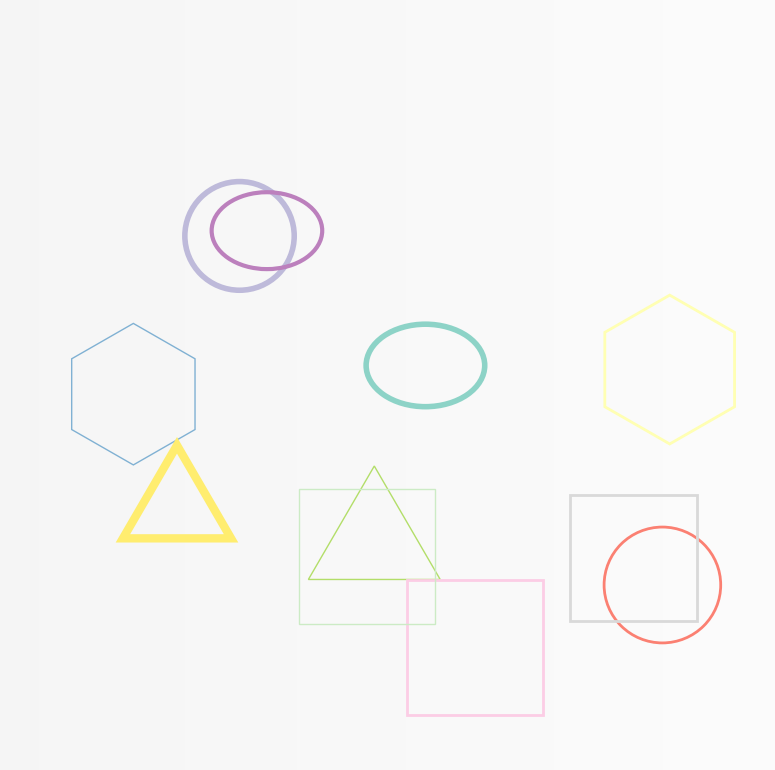[{"shape": "oval", "thickness": 2, "radius": 0.38, "center": [0.549, 0.525]}, {"shape": "hexagon", "thickness": 1, "radius": 0.48, "center": [0.864, 0.52]}, {"shape": "circle", "thickness": 2, "radius": 0.35, "center": [0.309, 0.694]}, {"shape": "circle", "thickness": 1, "radius": 0.38, "center": [0.855, 0.24]}, {"shape": "hexagon", "thickness": 0.5, "radius": 0.46, "center": [0.172, 0.488]}, {"shape": "triangle", "thickness": 0.5, "radius": 0.49, "center": [0.483, 0.297]}, {"shape": "square", "thickness": 1, "radius": 0.44, "center": [0.613, 0.159]}, {"shape": "square", "thickness": 1, "radius": 0.41, "center": [0.817, 0.275]}, {"shape": "oval", "thickness": 1.5, "radius": 0.36, "center": [0.344, 0.7]}, {"shape": "square", "thickness": 0.5, "radius": 0.44, "center": [0.473, 0.277]}, {"shape": "triangle", "thickness": 3, "radius": 0.4, "center": [0.228, 0.341]}]